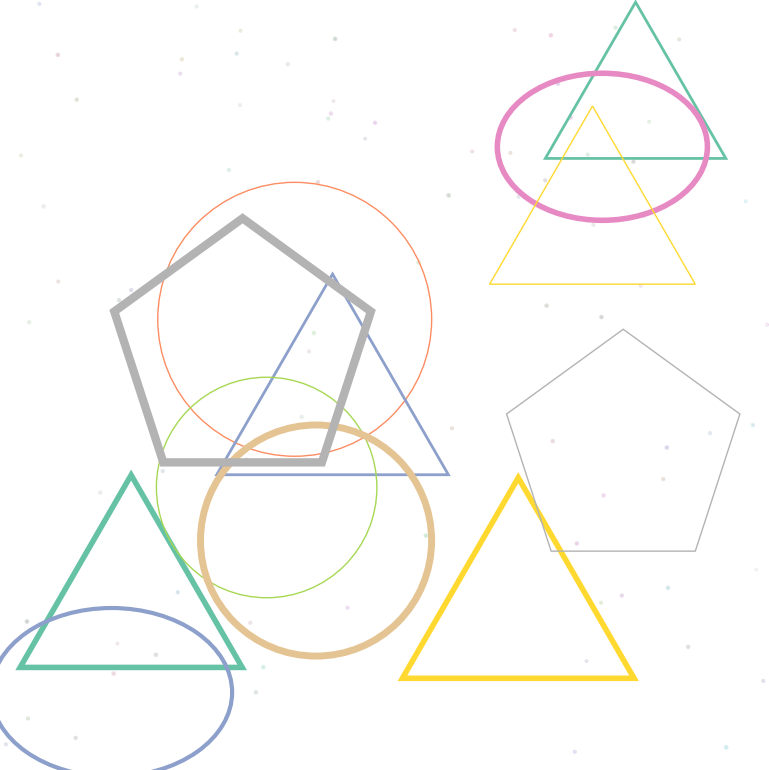[{"shape": "triangle", "thickness": 1, "radius": 0.68, "center": [0.825, 0.862]}, {"shape": "triangle", "thickness": 2, "radius": 0.83, "center": [0.17, 0.216]}, {"shape": "circle", "thickness": 0.5, "radius": 0.89, "center": [0.383, 0.585]}, {"shape": "oval", "thickness": 1.5, "radius": 0.78, "center": [0.145, 0.101]}, {"shape": "triangle", "thickness": 1, "radius": 0.87, "center": [0.432, 0.47]}, {"shape": "oval", "thickness": 2, "radius": 0.68, "center": [0.782, 0.809]}, {"shape": "circle", "thickness": 0.5, "radius": 0.72, "center": [0.346, 0.367]}, {"shape": "triangle", "thickness": 2, "radius": 0.87, "center": [0.673, 0.206]}, {"shape": "triangle", "thickness": 0.5, "radius": 0.77, "center": [0.769, 0.708]}, {"shape": "circle", "thickness": 2.5, "radius": 0.75, "center": [0.41, 0.298]}, {"shape": "pentagon", "thickness": 0.5, "radius": 0.8, "center": [0.809, 0.413]}, {"shape": "pentagon", "thickness": 3, "radius": 0.88, "center": [0.315, 0.541]}]